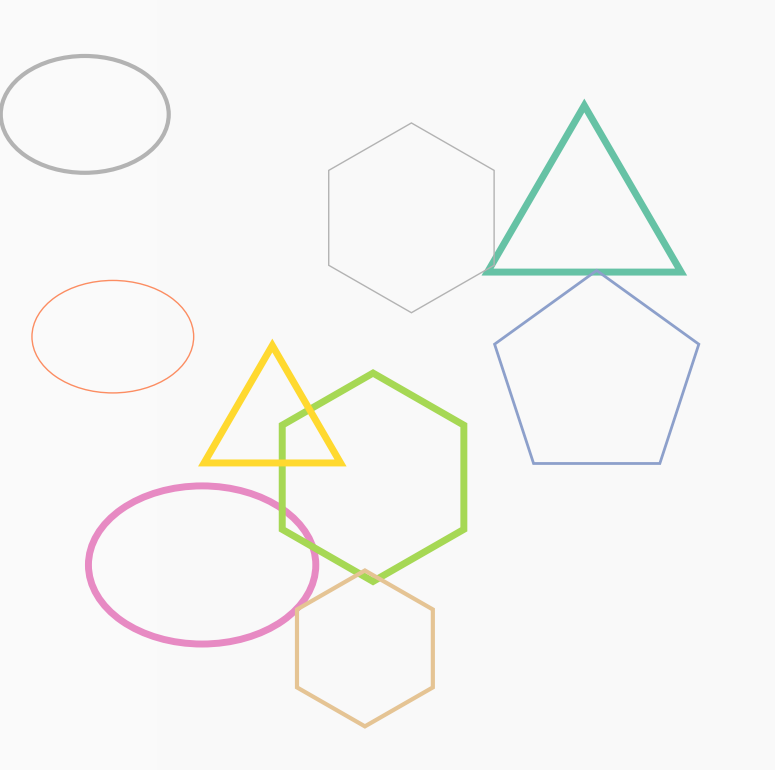[{"shape": "triangle", "thickness": 2.5, "radius": 0.72, "center": [0.754, 0.719]}, {"shape": "oval", "thickness": 0.5, "radius": 0.52, "center": [0.146, 0.563]}, {"shape": "pentagon", "thickness": 1, "radius": 0.69, "center": [0.77, 0.51]}, {"shape": "oval", "thickness": 2.5, "radius": 0.73, "center": [0.261, 0.266]}, {"shape": "hexagon", "thickness": 2.5, "radius": 0.68, "center": [0.481, 0.38]}, {"shape": "triangle", "thickness": 2.5, "radius": 0.51, "center": [0.351, 0.45]}, {"shape": "hexagon", "thickness": 1.5, "radius": 0.51, "center": [0.471, 0.158]}, {"shape": "oval", "thickness": 1.5, "radius": 0.54, "center": [0.109, 0.851]}, {"shape": "hexagon", "thickness": 0.5, "radius": 0.62, "center": [0.531, 0.717]}]